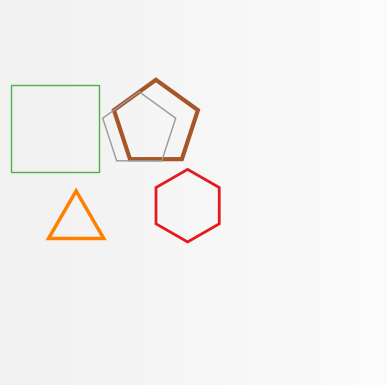[{"shape": "hexagon", "thickness": 2, "radius": 0.47, "center": [0.484, 0.466]}, {"shape": "square", "thickness": 1, "radius": 0.57, "center": [0.142, 0.666]}, {"shape": "triangle", "thickness": 2.5, "radius": 0.41, "center": [0.196, 0.422]}, {"shape": "pentagon", "thickness": 3, "radius": 0.57, "center": [0.402, 0.679]}, {"shape": "pentagon", "thickness": 1, "radius": 0.5, "center": [0.359, 0.662]}]